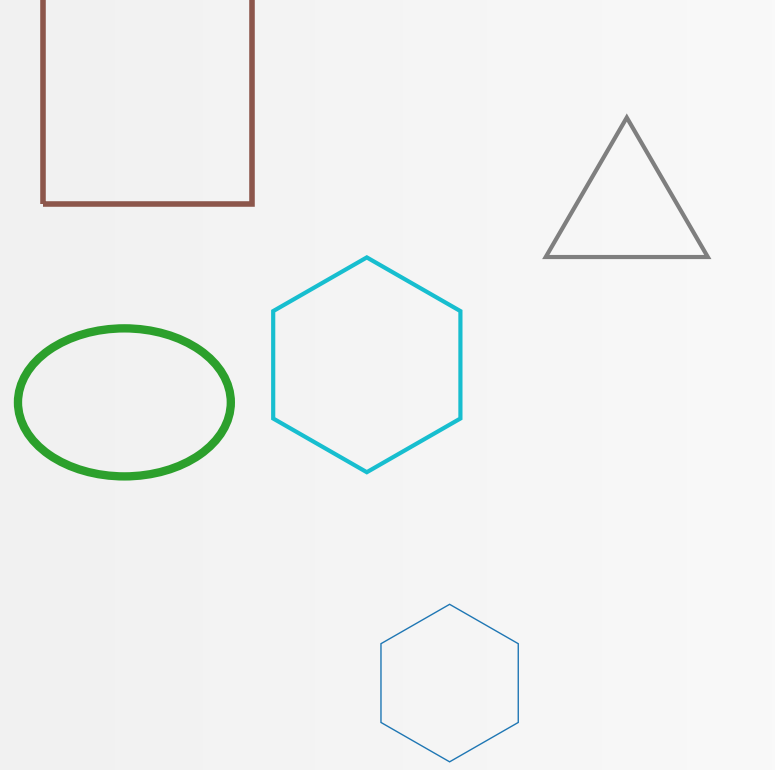[{"shape": "hexagon", "thickness": 0.5, "radius": 0.51, "center": [0.58, 0.113]}, {"shape": "oval", "thickness": 3, "radius": 0.69, "center": [0.161, 0.477]}, {"shape": "square", "thickness": 2, "radius": 0.67, "center": [0.19, 0.871]}, {"shape": "triangle", "thickness": 1.5, "radius": 0.6, "center": [0.809, 0.727]}, {"shape": "hexagon", "thickness": 1.5, "radius": 0.7, "center": [0.473, 0.526]}]